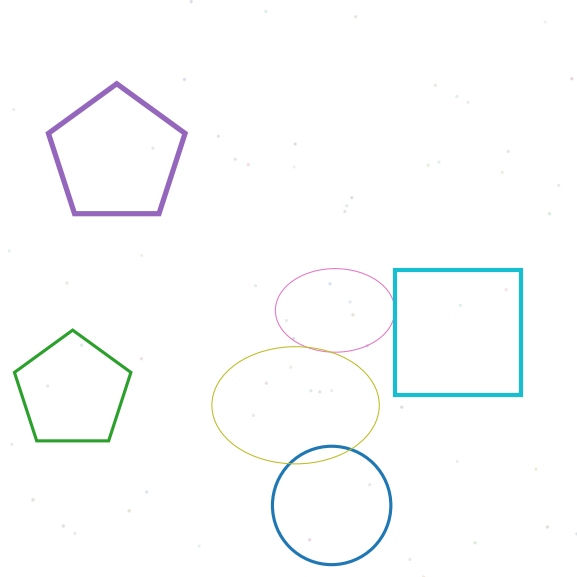[{"shape": "circle", "thickness": 1.5, "radius": 0.51, "center": [0.574, 0.124]}, {"shape": "pentagon", "thickness": 1.5, "radius": 0.53, "center": [0.126, 0.321]}, {"shape": "pentagon", "thickness": 2.5, "radius": 0.62, "center": [0.202, 0.73]}, {"shape": "oval", "thickness": 0.5, "radius": 0.52, "center": [0.58, 0.462]}, {"shape": "oval", "thickness": 0.5, "radius": 0.72, "center": [0.512, 0.297]}, {"shape": "square", "thickness": 2, "radius": 0.54, "center": [0.792, 0.424]}]